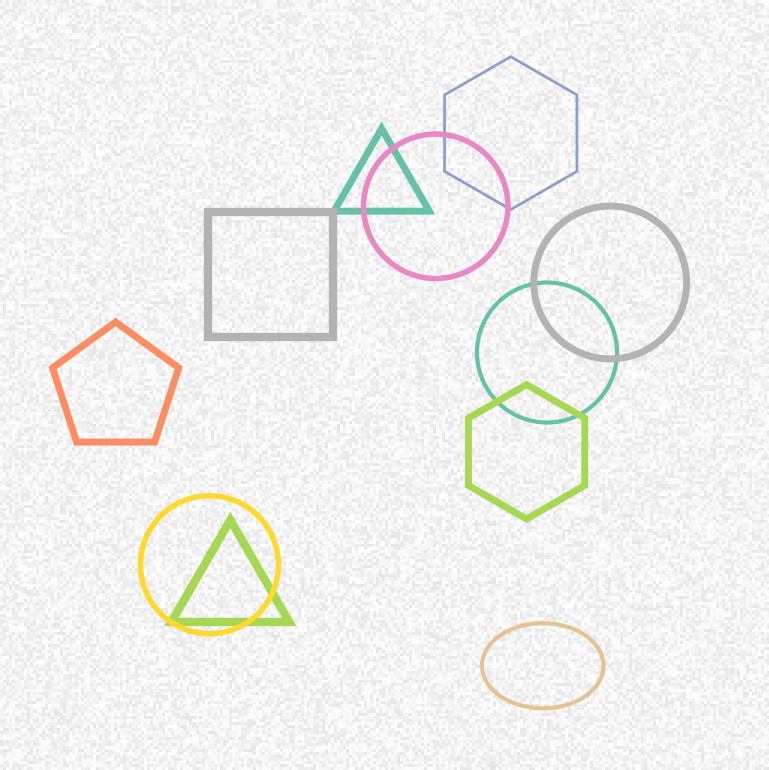[{"shape": "triangle", "thickness": 2.5, "radius": 0.36, "center": [0.496, 0.762]}, {"shape": "circle", "thickness": 1.5, "radius": 0.45, "center": [0.71, 0.542]}, {"shape": "pentagon", "thickness": 2.5, "radius": 0.43, "center": [0.15, 0.496]}, {"shape": "hexagon", "thickness": 1, "radius": 0.5, "center": [0.663, 0.827]}, {"shape": "circle", "thickness": 2, "radius": 0.47, "center": [0.566, 0.732]}, {"shape": "hexagon", "thickness": 2.5, "radius": 0.44, "center": [0.684, 0.413]}, {"shape": "triangle", "thickness": 3, "radius": 0.44, "center": [0.299, 0.236]}, {"shape": "circle", "thickness": 2, "radius": 0.45, "center": [0.272, 0.267]}, {"shape": "oval", "thickness": 1.5, "radius": 0.39, "center": [0.705, 0.135]}, {"shape": "circle", "thickness": 2.5, "radius": 0.5, "center": [0.792, 0.633]}, {"shape": "square", "thickness": 3, "radius": 0.41, "center": [0.352, 0.643]}]